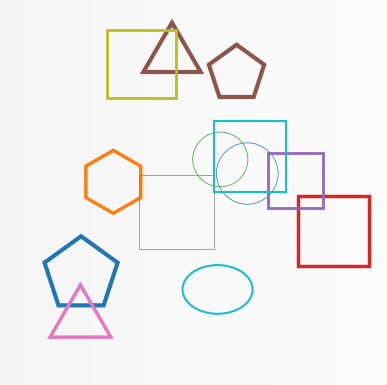[{"shape": "pentagon", "thickness": 3, "radius": 0.5, "center": [0.209, 0.287]}, {"shape": "circle", "thickness": 0.5, "radius": 0.4, "center": [0.638, 0.549]}, {"shape": "hexagon", "thickness": 2.5, "radius": 0.41, "center": [0.292, 0.528]}, {"shape": "circle", "thickness": 0.5, "radius": 0.36, "center": [0.569, 0.586]}, {"shape": "square", "thickness": 2.5, "radius": 0.46, "center": [0.86, 0.4]}, {"shape": "square", "thickness": 2, "radius": 0.36, "center": [0.762, 0.53]}, {"shape": "triangle", "thickness": 3, "radius": 0.43, "center": [0.444, 0.856]}, {"shape": "pentagon", "thickness": 3, "radius": 0.38, "center": [0.61, 0.809]}, {"shape": "triangle", "thickness": 2.5, "radius": 0.45, "center": [0.208, 0.17]}, {"shape": "square", "thickness": 0.5, "radius": 0.48, "center": [0.456, 0.449]}, {"shape": "square", "thickness": 2, "radius": 0.44, "center": [0.365, 0.835]}, {"shape": "oval", "thickness": 1.5, "radius": 0.45, "center": [0.562, 0.248]}, {"shape": "square", "thickness": 1.5, "radius": 0.46, "center": [0.645, 0.594]}]